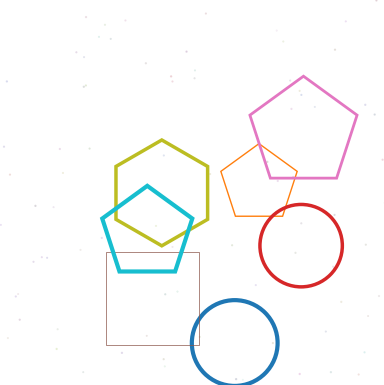[{"shape": "circle", "thickness": 3, "radius": 0.56, "center": [0.61, 0.109]}, {"shape": "pentagon", "thickness": 1, "radius": 0.52, "center": [0.673, 0.523]}, {"shape": "circle", "thickness": 2.5, "radius": 0.54, "center": [0.782, 0.362]}, {"shape": "square", "thickness": 0.5, "radius": 0.61, "center": [0.396, 0.224]}, {"shape": "pentagon", "thickness": 2, "radius": 0.73, "center": [0.788, 0.656]}, {"shape": "hexagon", "thickness": 2.5, "radius": 0.69, "center": [0.42, 0.499]}, {"shape": "pentagon", "thickness": 3, "radius": 0.61, "center": [0.383, 0.394]}]